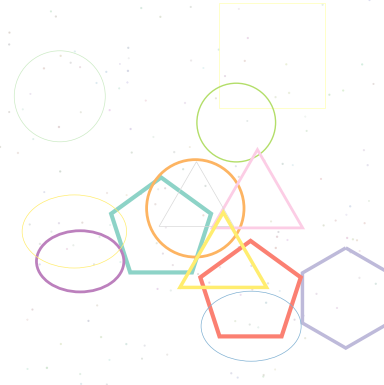[{"shape": "pentagon", "thickness": 3, "radius": 0.68, "center": [0.418, 0.403]}, {"shape": "square", "thickness": 0.5, "radius": 0.68, "center": [0.706, 0.856]}, {"shape": "hexagon", "thickness": 2.5, "radius": 0.65, "center": [0.898, 0.226]}, {"shape": "pentagon", "thickness": 3, "radius": 0.69, "center": [0.651, 0.237]}, {"shape": "oval", "thickness": 0.5, "radius": 0.65, "center": [0.652, 0.153]}, {"shape": "circle", "thickness": 2, "radius": 0.63, "center": [0.507, 0.459]}, {"shape": "circle", "thickness": 1, "radius": 0.51, "center": [0.614, 0.682]}, {"shape": "triangle", "thickness": 2, "radius": 0.68, "center": [0.669, 0.476]}, {"shape": "triangle", "thickness": 0.5, "radius": 0.56, "center": [0.51, 0.468]}, {"shape": "oval", "thickness": 2, "radius": 0.57, "center": [0.208, 0.321]}, {"shape": "circle", "thickness": 0.5, "radius": 0.59, "center": [0.155, 0.75]}, {"shape": "oval", "thickness": 0.5, "radius": 0.68, "center": [0.193, 0.399]}, {"shape": "triangle", "thickness": 2.5, "radius": 0.65, "center": [0.58, 0.318]}]